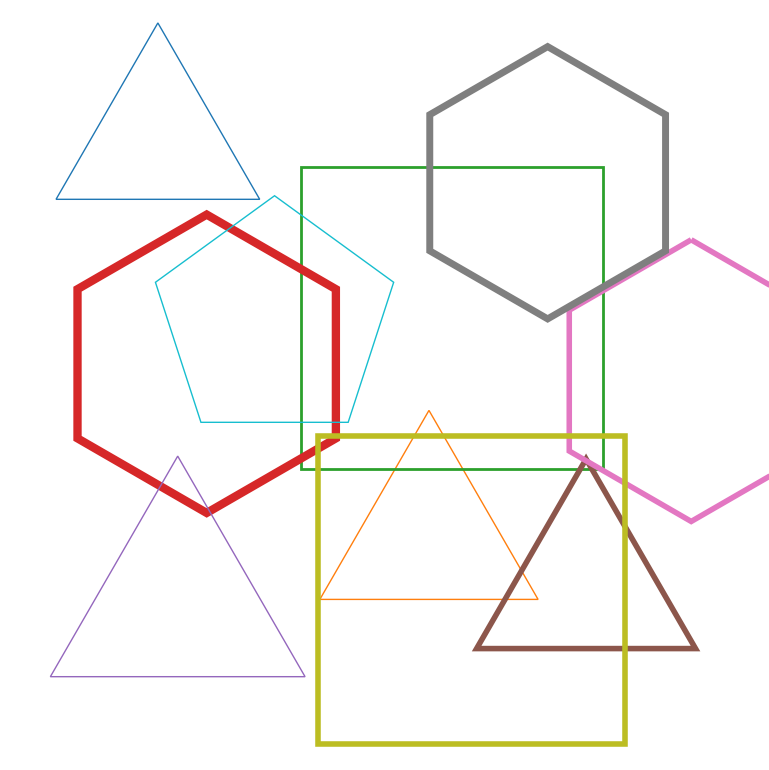[{"shape": "triangle", "thickness": 0.5, "radius": 0.76, "center": [0.205, 0.818]}, {"shape": "triangle", "thickness": 0.5, "radius": 0.82, "center": [0.557, 0.303]}, {"shape": "square", "thickness": 1, "radius": 0.98, "center": [0.587, 0.587]}, {"shape": "hexagon", "thickness": 3, "radius": 0.97, "center": [0.268, 0.528]}, {"shape": "triangle", "thickness": 0.5, "radius": 0.95, "center": [0.231, 0.217]}, {"shape": "triangle", "thickness": 2, "radius": 0.82, "center": [0.761, 0.24]}, {"shape": "hexagon", "thickness": 2, "radius": 0.91, "center": [0.898, 0.506]}, {"shape": "hexagon", "thickness": 2.5, "radius": 0.88, "center": [0.711, 0.763]}, {"shape": "square", "thickness": 2, "radius": 1.0, "center": [0.613, 0.234]}, {"shape": "pentagon", "thickness": 0.5, "radius": 0.81, "center": [0.357, 0.583]}]